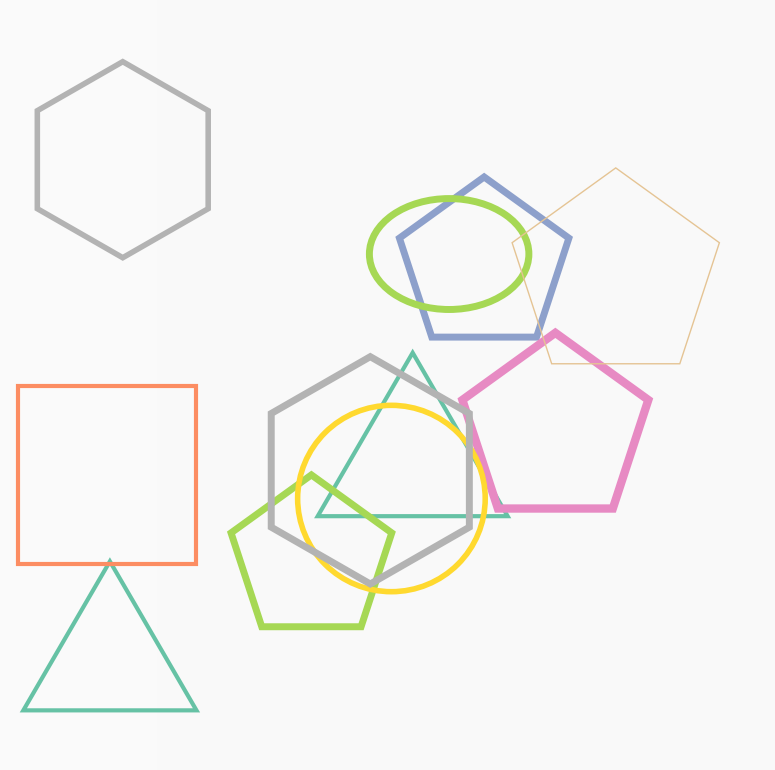[{"shape": "triangle", "thickness": 1.5, "radius": 0.64, "center": [0.142, 0.142]}, {"shape": "triangle", "thickness": 1.5, "radius": 0.71, "center": [0.532, 0.4]}, {"shape": "square", "thickness": 1.5, "radius": 0.58, "center": [0.138, 0.383]}, {"shape": "pentagon", "thickness": 2.5, "radius": 0.57, "center": [0.625, 0.655]}, {"shape": "pentagon", "thickness": 3, "radius": 0.63, "center": [0.717, 0.442]}, {"shape": "pentagon", "thickness": 2.5, "radius": 0.55, "center": [0.402, 0.274]}, {"shape": "oval", "thickness": 2.5, "radius": 0.51, "center": [0.58, 0.67]}, {"shape": "circle", "thickness": 2, "radius": 0.61, "center": [0.505, 0.353]}, {"shape": "pentagon", "thickness": 0.5, "radius": 0.7, "center": [0.795, 0.641]}, {"shape": "hexagon", "thickness": 2, "radius": 0.64, "center": [0.158, 0.793]}, {"shape": "hexagon", "thickness": 2.5, "radius": 0.74, "center": [0.478, 0.389]}]